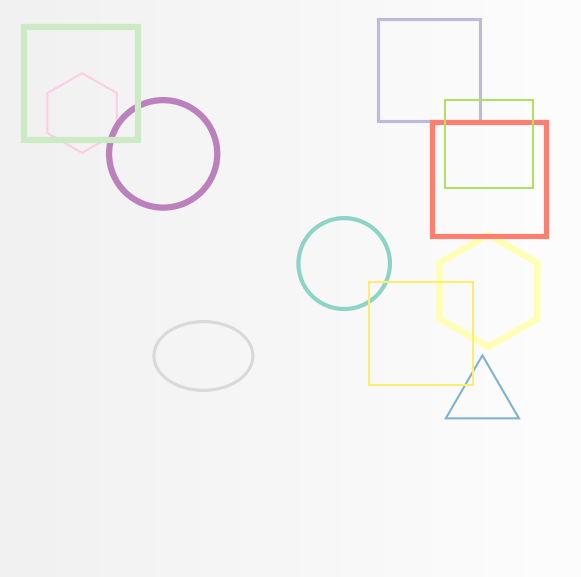[{"shape": "circle", "thickness": 2, "radius": 0.39, "center": [0.592, 0.543]}, {"shape": "hexagon", "thickness": 3, "radius": 0.49, "center": [0.84, 0.496]}, {"shape": "square", "thickness": 1.5, "radius": 0.44, "center": [0.738, 0.877]}, {"shape": "square", "thickness": 2.5, "radius": 0.49, "center": [0.842, 0.689]}, {"shape": "triangle", "thickness": 1, "radius": 0.36, "center": [0.83, 0.311]}, {"shape": "square", "thickness": 1, "radius": 0.38, "center": [0.841, 0.75]}, {"shape": "hexagon", "thickness": 1, "radius": 0.34, "center": [0.141, 0.803]}, {"shape": "oval", "thickness": 1.5, "radius": 0.43, "center": [0.35, 0.383]}, {"shape": "circle", "thickness": 3, "radius": 0.47, "center": [0.281, 0.733]}, {"shape": "square", "thickness": 3, "radius": 0.49, "center": [0.14, 0.854]}, {"shape": "square", "thickness": 1, "radius": 0.45, "center": [0.725, 0.422]}]